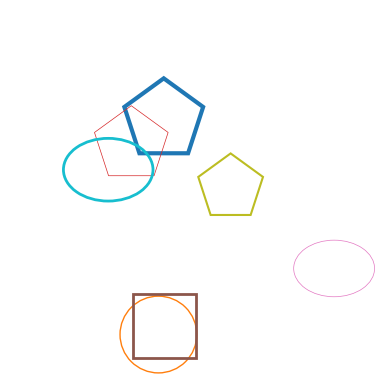[{"shape": "pentagon", "thickness": 3, "radius": 0.54, "center": [0.425, 0.689]}, {"shape": "circle", "thickness": 1, "radius": 0.5, "center": [0.411, 0.131]}, {"shape": "pentagon", "thickness": 0.5, "radius": 0.5, "center": [0.341, 0.625]}, {"shape": "square", "thickness": 2, "radius": 0.41, "center": [0.428, 0.153]}, {"shape": "oval", "thickness": 0.5, "radius": 0.53, "center": [0.868, 0.303]}, {"shape": "pentagon", "thickness": 1.5, "radius": 0.44, "center": [0.599, 0.513]}, {"shape": "oval", "thickness": 2, "radius": 0.58, "center": [0.281, 0.559]}]